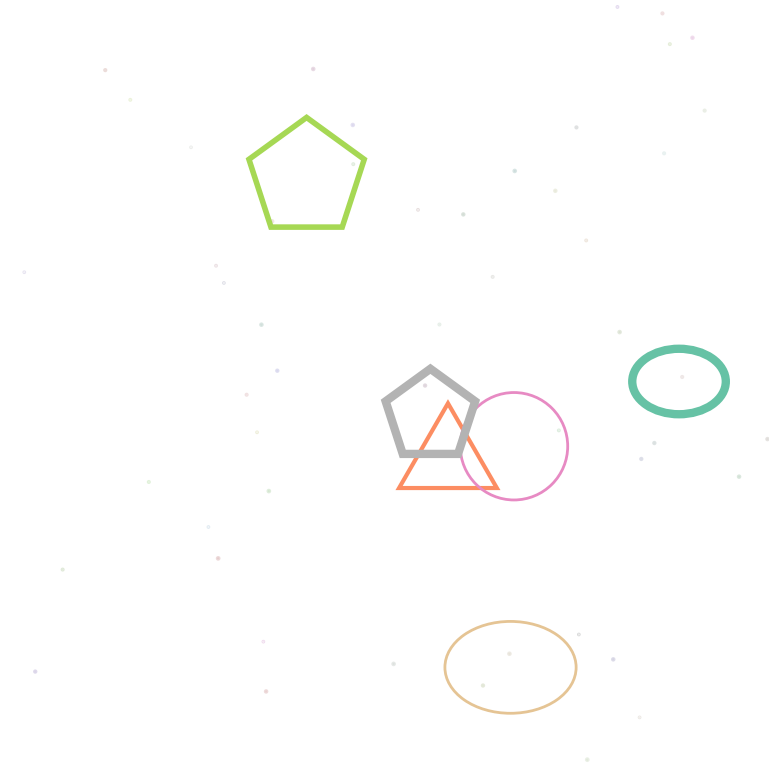[{"shape": "oval", "thickness": 3, "radius": 0.3, "center": [0.882, 0.505]}, {"shape": "triangle", "thickness": 1.5, "radius": 0.37, "center": [0.582, 0.403]}, {"shape": "circle", "thickness": 1, "radius": 0.35, "center": [0.668, 0.42]}, {"shape": "pentagon", "thickness": 2, "radius": 0.39, "center": [0.398, 0.769]}, {"shape": "oval", "thickness": 1, "radius": 0.43, "center": [0.663, 0.133]}, {"shape": "pentagon", "thickness": 3, "radius": 0.31, "center": [0.559, 0.46]}]